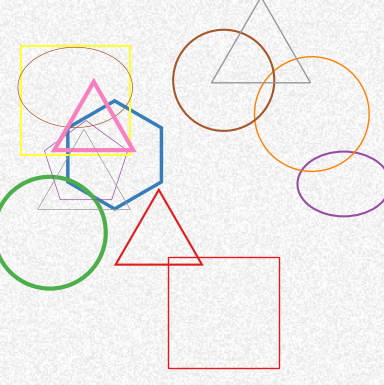[{"shape": "triangle", "thickness": 1.5, "radius": 0.65, "center": [0.412, 0.377]}, {"shape": "square", "thickness": 1, "radius": 0.72, "center": [0.58, 0.188]}, {"shape": "hexagon", "thickness": 2.5, "radius": 0.7, "center": [0.298, 0.598]}, {"shape": "circle", "thickness": 3, "radius": 0.73, "center": [0.13, 0.396]}, {"shape": "oval", "thickness": 1.5, "radius": 0.6, "center": [0.893, 0.522]}, {"shape": "pentagon", "thickness": 0.5, "radius": 0.57, "center": [0.223, 0.573]}, {"shape": "circle", "thickness": 1, "radius": 0.74, "center": [0.81, 0.704]}, {"shape": "square", "thickness": 1.5, "radius": 0.71, "center": [0.197, 0.739]}, {"shape": "oval", "thickness": 0.5, "radius": 0.74, "center": [0.195, 0.773]}, {"shape": "circle", "thickness": 1.5, "radius": 0.66, "center": [0.581, 0.791]}, {"shape": "triangle", "thickness": 3, "radius": 0.59, "center": [0.243, 0.669]}, {"shape": "triangle", "thickness": 0.5, "radius": 0.69, "center": [0.218, 0.525]}, {"shape": "triangle", "thickness": 1, "radius": 0.74, "center": [0.678, 0.859]}]